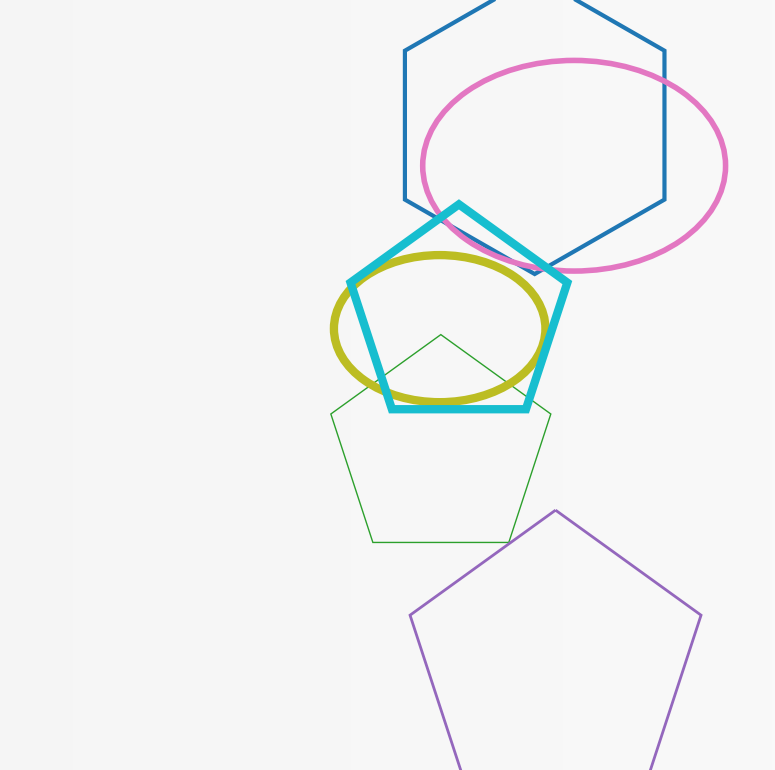[{"shape": "hexagon", "thickness": 1.5, "radius": 0.97, "center": [0.69, 0.837]}, {"shape": "pentagon", "thickness": 0.5, "radius": 0.75, "center": [0.569, 0.416]}, {"shape": "pentagon", "thickness": 1, "radius": 0.99, "center": [0.717, 0.14]}, {"shape": "oval", "thickness": 2, "radius": 0.98, "center": [0.741, 0.785]}, {"shape": "oval", "thickness": 3, "radius": 0.68, "center": [0.567, 0.573]}, {"shape": "pentagon", "thickness": 3, "radius": 0.74, "center": [0.592, 0.588]}]